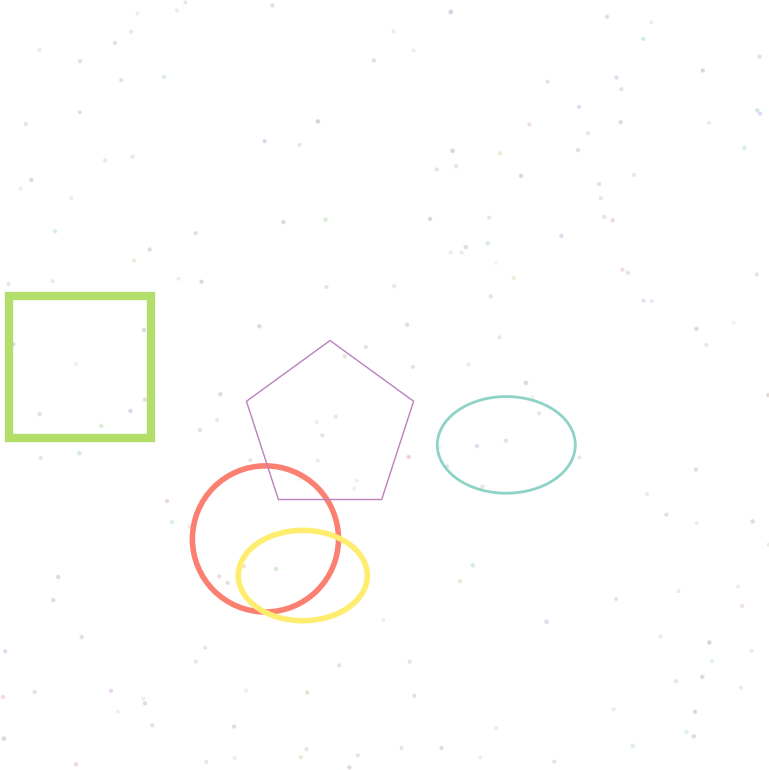[{"shape": "oval", "thickness": 1, "radius": 0.45, "center": [0.658, 0.422]}, {"shape": "circle", "thickness": 2, "radius": 0.47, "center": [0.345, 0.3]}, {"shape": "square", "thickness": 3, "radius": 0.46, "center": [0.104, 0.523]}, {"shape": "pentagon", "thickness": 0.5, "radius": 0.57, "center": [0.429, 0.444]}, {"shape": "oval", "thickness": 2, "radius": 0.42, "center": [0.393, 0.253]}]